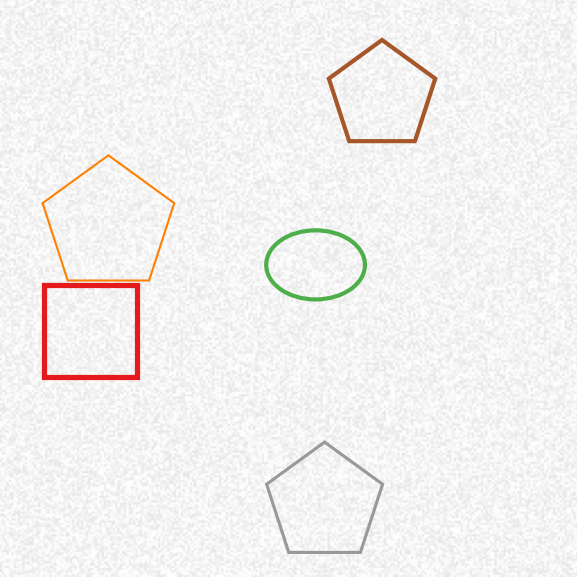[{"shape": "square", "thickness": 2.5, "radius": 0.4, "center": [0.156, 0.426]}, {"shape": "oval", "thickness": 2, "radius": 0.43, "center": [0.546, 0.54]}, {"shape": "pentagon", "thickness": 1, "radius": 0.6, "center": [0.188, 0.61]}, {"shape": "pentagon", "thickness": 2, "radius": 0.48, "center": [0.662, 0.833]}, {"shape": "pentagon", "thickness": 1.5, "radius": 0.53, "center": [0.562, 0.128]}]